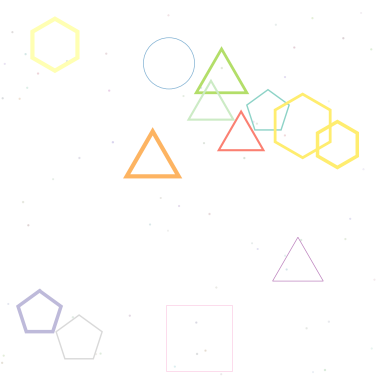[{"shape": "pentagon", "thickness": 1, "radius": 0.29, "center": [0.696, 0.709]}, {"shape": "hexagon", "thickness": 3, "radius": 0.34, "center": [0.143, 0.884]}, {"shape": "pentagon", "thickness": 2.5, "radius": 0.29, "center": [0.103, 0.186]}, {"shape": "triangle", "thickness": 1.5, "radius": 0.34, "center": [0.626, 0.643]}, {"shape": "circle", "thickness": 0.5, "radius": 0.33, "center": [0.439, 0.835]}, {"shape": "triangle", "thickness": 3, "radius": 0.39, "center": [0.397, 0.581]}, {"shape": "triangle", "thickness": 2, "radius": 0.38, "center": [0.575, 0.797]}, {"shape": "square", "thickness": 0.5, "radius": 0.43, "center": [0.516, 0.123]}, {"shape": "pentagon", "thickness": 1, "radius": 0.31, "center": [0.205, 0.119]}, {"shape": "triangle", "thickness": 0.5, "radius": 0.38, "center": [0.774, 0.308]}, {"shape": "triangle", "thickness": 1.5, "radius": 0.34, "center": [0.548, 0.723]}, {"shape": "hexagon", "thickness": 2.5, "radius": 0.3, "center": [0.876, 0.625]}, {"shape": "hexagon", "thickness": 2, "radius": 0.41, "center": [0.786, 0.673]}]